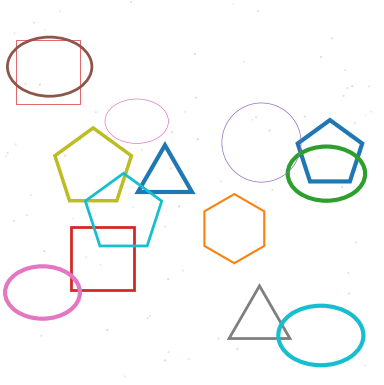[{"shape": "triangle", "thickness": 3, "radius": 0.41, "center": [0.428, 0.542]}, {"shape": "pentagon", "thickness": 3, "radius": 0.44, "center": [0.857, 0.6]}, {"shape": "hexagon", "thickness": 1.5, "radius": 0.45, "center": [0.609, 0.406]}, {"shape": "oval", "thickness": 3, "radius": 0.5, "center": [0.848, 0.549]}, {"shape": "square", "thickness": 2, "radius": 0.41, "center": [0.266, 0.329]}, {"shape": "square", "thickness": 0.5, "radius": 0.42, "center": [0.125, 0.814]}, {"shape": "circle", "thickness": 0.5, "radius": 0.51, "center": [0.679, 0.63]}, {"shape": "oval", "thickness": 2, "radius": 0.55, "center": [0.129, 0.827]}, {"shape": "oval", "thickness": 0.5, "radius": 0.41, "center": [0.355, 0.685]}, {"shape": "oval", "thickness": 3, "radius": 0.49, "center": [0.11, 0.24]}, {"shape": "triangle", "thickness": 2, "radius": 0.46, "center": [0.674, 0.166]}, {"shape": "pentagon", "thickness": 2.5, "radius": 0.52, "center": [0.242, 0.563]}, {"shape": "pentagon", "thickness": 2, "radius": 0.52, "center": [0.321, 0.446]}, {"shape": "oval", "thickness": 3, "radius": 0.55, "center": [0.833, 0.129]}]